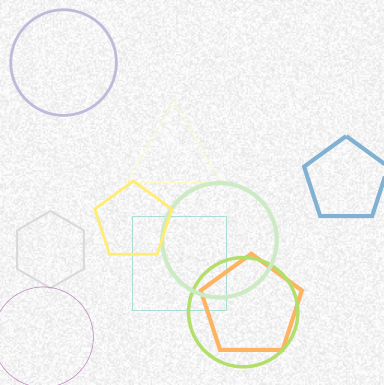[{"shape": "square", "thickness": 0.5, "radius": 0.61, "center": [0.465, 0.317]}, {"shape": "triangle", "thickness": 0.5, "radius": 0.71, "center": [0.452, 0.597]}, {"shape": "circle", "thickness": 2, "radius": 0.69, "center": [0.165, 0.837]}, {"shape": "pentagon", "thickness": 3, "radius": 0.57, "center": [0.899, 0.532]}, {"shape": "pentagon", "thickness": 3, "radius": 0.69, "center": [0.653, 0.203]}, {"shape": "circle", "thickness": 2.5, "radius": 0.71, "center": [0.632, 0.189]}, {"shape": "hexagon", "thickness": 1.5, "radius": 0.5, "center": [0.131, 0.352]}, {"shape": "circle", "thickness": 0.5, "radius": 0.65, "center": [0.112, 0.124]}, {"shape": "circle", "thickness": 3, "radius": 0.74, "center": [0.57, 0.376]}, {"shape": "pentagon", "thickness": 2, "radius": 0.53, "center": [0.346, 0.425]}]